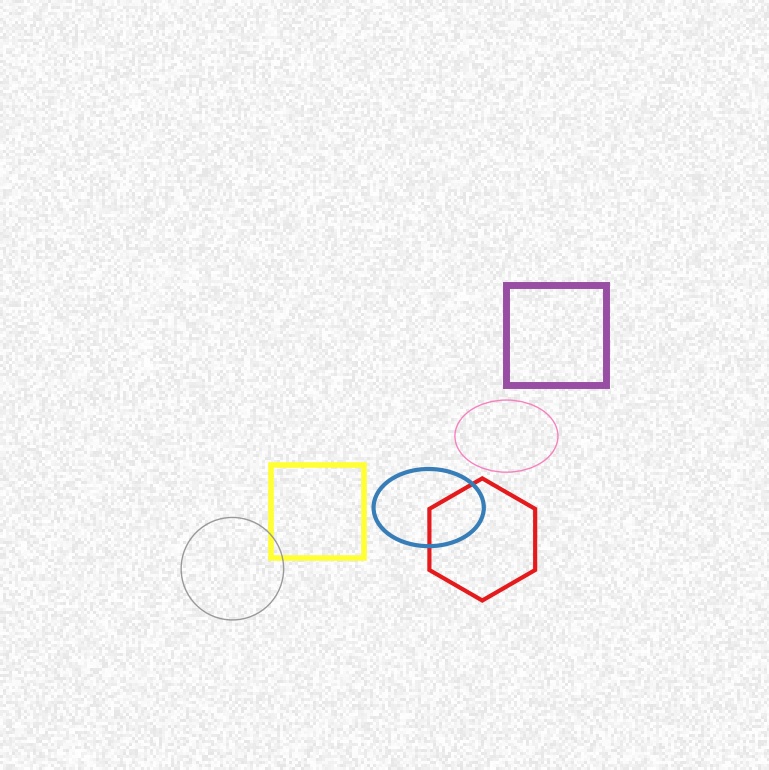[{"shape": "hexagon", "thickness": 1.5, "radius": 0.4, "center": [0.626, 0.299]}, {"shape": "oval", "thickness": 1.5, "radius": 0.36, "center": [0.557, 0.341]}, {"shape": "square", "thickness": 2.5, "radius": 0.33, "center": [0.722, 0.565]}, {"shape": "square", "thickness": 2, "radius": 0.3, "center": [0.412, 0.336]}, {"shape": "oval", "thickness": 0.5, "radius": 0.33, "center": [0.658, 0.434]}, {"shape": "circle", "thickness": 0.5, "radius": 0.33, "center": [0.302, 0.261]}]